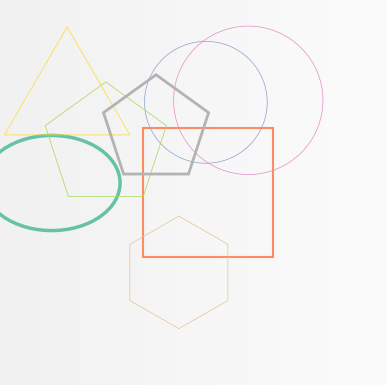[{"shape": "oval", "thickness": 2.5, "radius": 0.88, "center": [0.133, 0.525]}, {"shape": "square", "thickness": 1.5, "radius": 0.84, "center": [0.536, 0.5]}, {"shape": "circle", "thickness": 0.5, "radius": 0.79, "center": [0.531, 0.734]}, {"shape": "circle", "thickness": 0.5, "radius": 0.96, "center": [0.641, 0.739]}, {"shape": "pentagon", "thickness": 0.5, "radius": 0.82, "center": [0.273, 0.623]}, {"shape": "triangle", "thickness": 0.5, "radius": 0.93, "center": [0.173, 0.743]}, {"shape": "hexagon", "thickness": 0.5, "radius": 0.73, "center": [0.462, 0.292]}, {"shape": "pentagon", "thickness": 2, "radius": 0.71, "center": [0.403, 0.663]}]